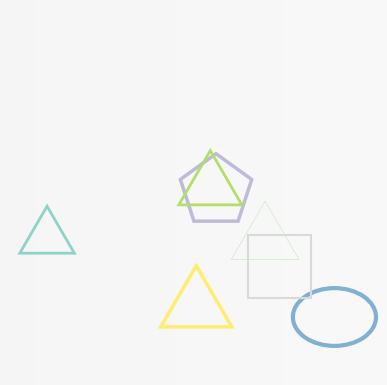[{"shape": "triangle", "thickness": 2, "radius": 0.41, "center": [0.121, 0.383]}, {"shape": "pentagon", "thickness": 2.5, "radius": 0.48, "center": [0.557, 0.504]}, {"shape": "oval", "thickness": 3, "radius": 0.54, "center": [0.863, 0.177]}, {"shape": "triangle", "thickness": 2, "radius": 0.47, "center": [0.543, 0.515]}, {"shape": "square", "thickness": 1.5, "radius": 0.41, "center": [0.721, 0.308]}, {"shape": "triangle", "thickness": 0.5, "radius": 0.5, "center": [0.684, 0.377]}, {"shape": "triangle", "thickness": 2.5, "radius": 0.53, "center": [0.507, 0.204]}]